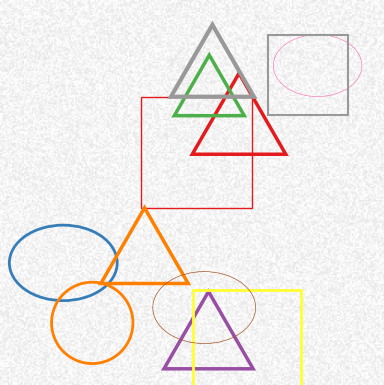[{"shape": "triangle", "thickness": 2.5, "radius": 0.7, "center": [0.621, 0.669]}, {"shape": "square", "thickness": 1, "radius": 0.72, "center": [0.511, 0.604]}, {"shape": "oval", "thickness": 2, "radius": 0.7, "center": [0.164, 0.317]}, {"shape": "triangle", "thickness": 2.5, "radius": 0.52, "center": [0.544, 0.752]}, {"shape": "triangle", "thickness": 2.5, "radius": 0.67, "center": [0.542, 0.109]}, {"shape": "triangle", "thickness": 2.5, "radius": 0.66, "center": [0.375, 0.329]}, {"shape": "circle", "thickness": 2, "radius": 0.53, "center": [0.24, 0.161]}, {"shape": "square", "thickness": 2, "radius": 0.7, "center": [0.641, 0.105]}, {"shape": "oval", "thickness": 0.5, "radius": 0.67, "center": [0.53, 0.201]}, {"shape": "oval", "thickness": 0.5, "radius": 0.58, "center": [0.825, 0.83]}, {"shape": "triangle", "thickness": 3, "radius": 0.62, "center": [0.552, 0.811]}, {"shape": "square", "thickness": 1.5, "radius": 0.51, "center": [0.8, 0.805]}]